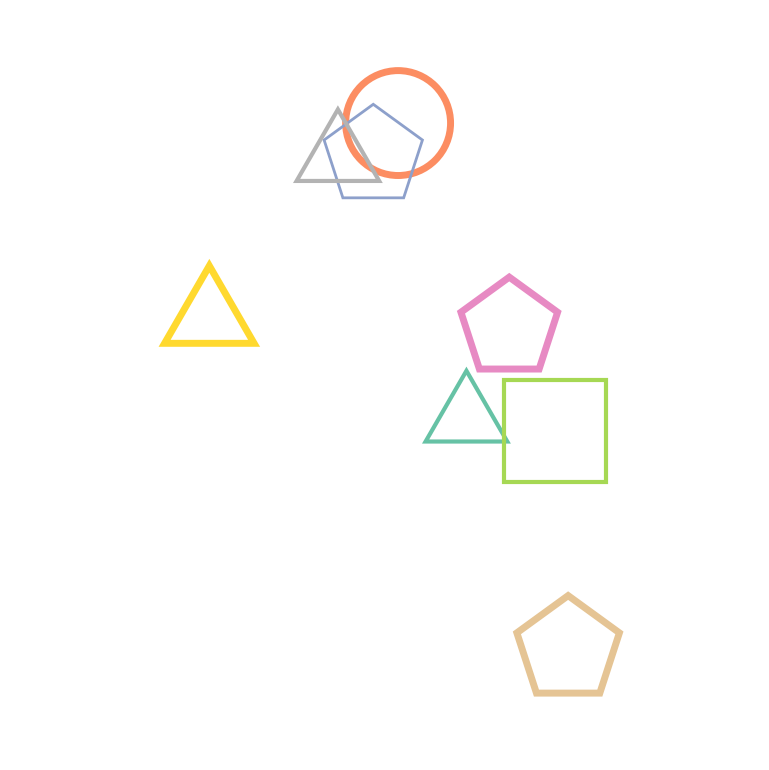[{"shape": "triangle", "thickness": 1.5, "radius": 0.31, "center": [0.606, 0.457]}, {"shape": "circle", "thickness": 2.5, "radius": 0.34, "center": [0.517, 0.84]}, {"shape": "pentagon", "thickness": 1, "radius": 0.34, "center": [0.485, 0.797]}, {"shape": "pentagon", "thickness": 2.5, "radius": 0.33, "center": [0.661, 0.574]}, {"shape": "square", "thickness": 1.5, "radius": 0.33, "center": [0.72, 0.44]}, {"shape": "triangle", "thickness": 2.5, "radius": 0.34, "center": [0.272, 0.588]}, {"shape": "pentagon", "thickness": 2.5, "radius": 0.35, "center": [0.738, 0.156]}, {"shape": "triangle", "thickness": 1.5, "radius": 0.31, "center": [0.439, 0.796]}]